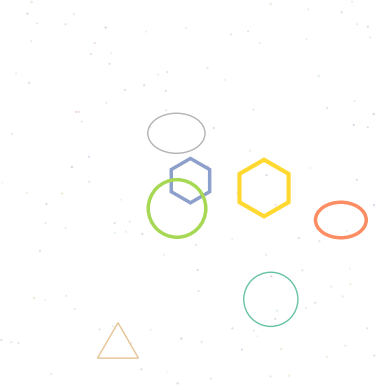[{"shape": "circle", "thickness": 1, "radius": 0.35, "center": [0.703, 0.223]}, {"shape": "oval", "thickness": 2.5, "radius": 0.33, "center": [0.885, 0.429]}, {"shape": "hexagon", "thickness": 2.5, "radius": 0.29, "center": [0.495, 0.531]}, {"shape": "circle", "thickness": 2.5, "radius": 0.37, "center": [0.46, 0.459]}, {"shape": "hexagon", "thickness": 3, "radius": 0.37, "center": [0.686, 0.512]}, {"shape": "triangle", "thickness": 1, "radius": 0.31, "center": [0.306, 0.1]}, {"shape": "oval", "thickness": 1, "radius": 0.37, "center": [0.458, 0.654]}]